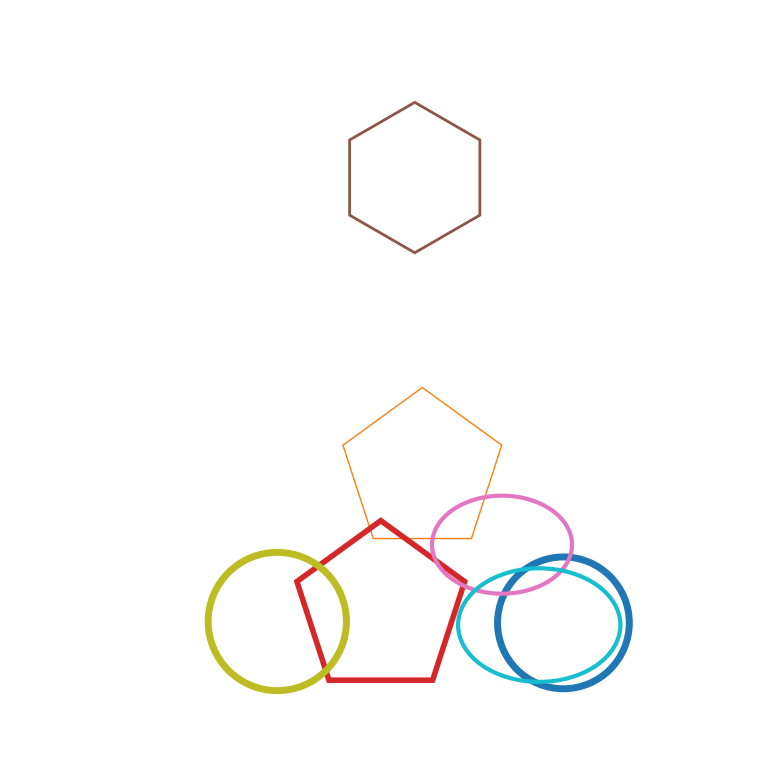[{"shape": "circle", "thickness": 2.5, "radius": 0.43, "center": [0.732, 0.191]}, {"shape": "pentagon", "thickness": 0.5, "radius": 0.54, "center": [0.548, 0.388]}, {"shape": "pentagon", "thickness": 2, "radius": 0.57, "center": [0.495, 0.209]}, {"shape": "hexagon", "thickness": 1, "radius": 0.49, "center": [0.539, 0.769]}, {"shape": "oval", "thickness": 1.5, "radius": 0.45, "center": [0.652, 0.293]}, {"shape": "circle", "thickness": 2.5, "radius": 0.45, "center": [0.36, 0.193]}, {"shape": "oval", "thickness": 1.5, "radius": 0.53, "center": [0.7, 0.188]}]